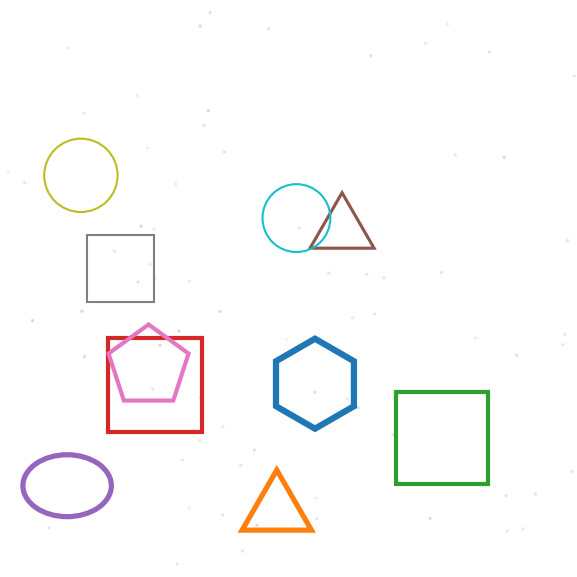[{"shape": "hexagon", "thickness": 3, "radius": 0.39, "center": [0.545, 0.335]}, {"shape": "triangle", "thickness": 2.5, "radius": 0.35, "center": [0.479, 0.116]}, {"shape": "square", "thickness": 2, "radius": 0.4, "center": [0.766, 0.241]}, {"shape": "square", "thickness": 2, "radius": 0.41, "center": [0.269, 0.332]}, {"shape": "oval", "thickness": 2.5, "radius": 0.38, "center": [0.116, 0.158]}, {"shape": "triangle", "thickness": 1.5, "radius": 0.32, "center": [0.592, 0.601]}, {"shape": "pentagon", "thickness": 2, "radius": 0.36, "center": [0.257, 0.364]}, {"shape": "square", "thickness": 1, "radius": 0.29, "center": [0.209, 0.535]}, {"shape": "circle", "thickness": 1, "radius": 0.32, "center": [0.14, 0.696]}, {"shape": "circle", "thickness": 1, "radius": 0.29, "center": [0.513, 0.621]}]